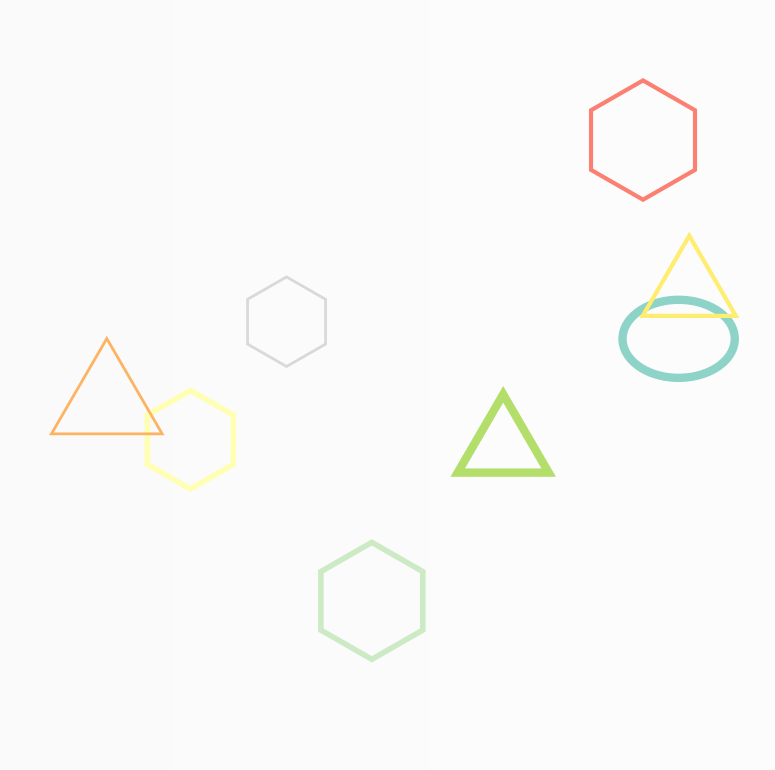[{"shape": "oval", "thickness": 3, "radius": 0.36, "center": [0.876, 0.56]}, {"shape": "hexagon", "thickness": 2, "radius": 0.32, "center": [0.246, 0.429]}, {"shape": "hexagon", "thickness": 1.5, "radius": 0.39, "center": [0.83, 0.818]}, {"shape": "triangle", "thickness": 1, "radius": 0.41, "center": [0.138, 0.478]}, {"shape": "triangle", "thickness": 3, "radius": 0.34, "center": [0.649, 0.42]}, {"shape": "hexagon", "thickness": 1, "radius": 0.29, "center": [0.37, 0.582]}, {"shape": "hexagon", "thickness": 2, "radius": 0.38, "center": [0.48, 0.22]}, {"shape": "triangle", "thickness": 1.5, "radius": 0.35, "center": [0.889, 0.624]}]